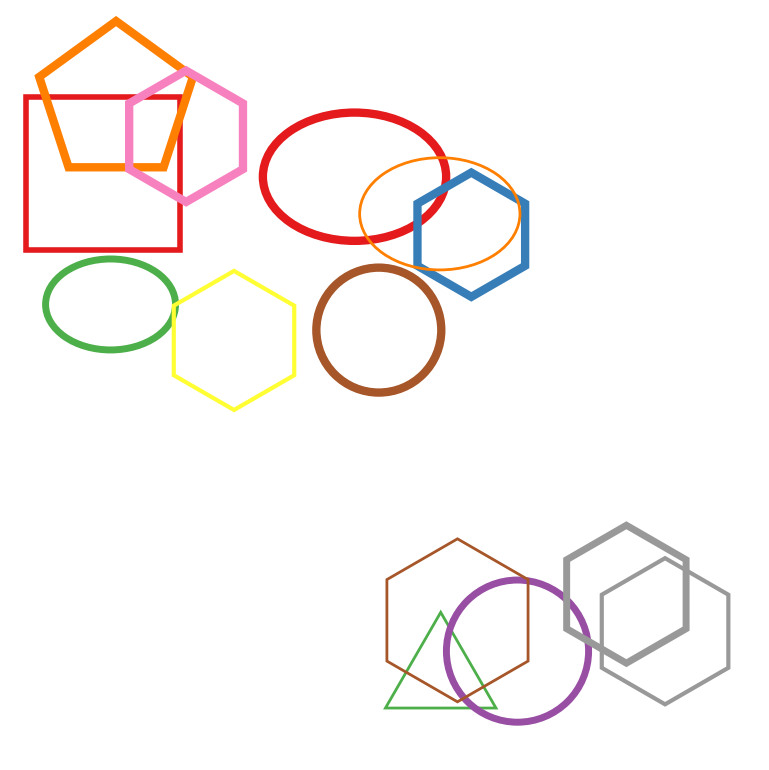[{"shape": "square", "thickness": 2, "radius": 0.5, "center": [0.134, 0.775]}, {"shape": "oval", "thickness": 3, "radius": 0.6, "center": [0.46, 0.77]}, {"shape": "hexagon", "thickness": 3, "radius": 0.4, "center": [0.612, 0.695]}, {"shape": "oval", "thickness": 2.5, "radius": 0.42, "center": [0.144, 0.605]}, {"shape": "triangle", "thickness": 1, "radius": 0.41, "center": [0.572, 0.122]}, {"shape": "circle", "thickness": 2.5, "radius": 0.46, "center": [0.672, 0.154]}, {"shape": "pentagon", "thickness": 3, "radius": 0.52, "center": [0.151, 0.868]}, {"shape": "oval", "thickness": 1, "radius": 0.52, "center": [0.571, 0.722]}, {"shape": "hexagon", "thickness": 1.5, "radius": 0.45, "center": [0.304, 0.558]}, {"shape": "hexagon", "thickness": 1, "radius": 0.53, "center": [0.594, 0.194]}, {"shape": "circle", "thickness": 3, "radius": 0.41, "center": [0.492, 0.571]}, {"shape": "hexagon", "thickness": 3, "radius": 0.43, "center": [0.242, 0.823]}, {"shape": "hexagon", "thickness": 1.5, "radius": 0.47, "center": [0.864, 0.18]}, {"shape": "hexagon", "thickness": 2.5, "radius": 0.45, "center": [0.813, 0.228]}]